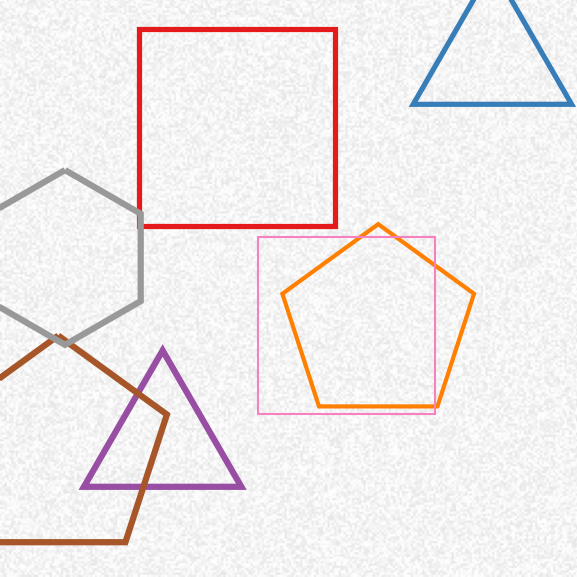[{"shape": "square", "thickness": 2.5, "radius": 0.85, "center": [0.41, 0.778]}, {"shape": "triangle", "thickness": 2.5, "radius": 0.79, "center": [0.853, 0.898]}, {"shape": "triangle", "thickness": 3, "radius": 0.79, "center": [0.282, 0.235]}, {"shape": "pentagon", "thickness": 2, "radius": 0.87, "center": [0.655, 0.437]}, {"shape": "pentagon", "thickness": 3, "radius": 0.99, "center": [0.101, 0.22]}, {"shape": "square", "thickness": 1, "radius": 0.77, "center": [0.6, 0.436]}, {"shape": "hexagon", "thickness": 3, "radius": 0.76, "center": [0.113, 0.553]}]